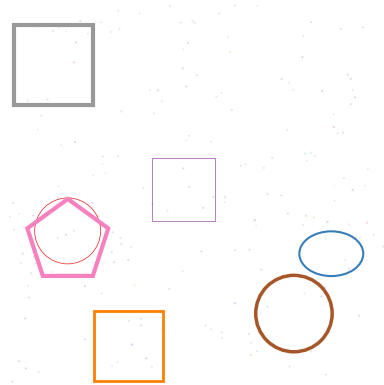[{"shape": "circle", "thickness": 0.5, "radius": 0.43, "center": [0.176, 0.4]}, {"shape": "oval", "thickness": 1.5, "radius": 0.42, "center": [0.861, 0.341]}, {"shape": "square", "thickness": 0.5, "radius": 0.41, "center": [0.477, 0.508]}, {"shape": "square", "thickness": 2, "radius": 0.45, "center": [0.335, 0.101]}, {"shape": "circle", "thickness": 2.5, "radius": 0.5, "center": [0.763, 0.186]}, {"shape": "pentagon", "thickness": 3, "radius": 0.55, "center": [0.176, 0.373]}, {"shape": "square", "thickness": 3, "radius": 0.51, "center": [0.139, 0.831]}]